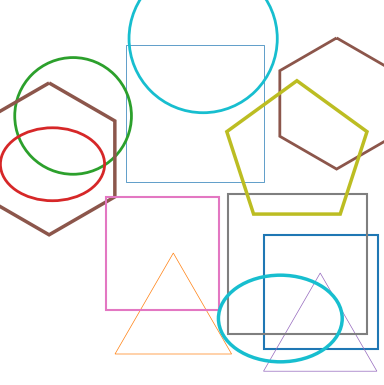[{"shape": "square", "thickness": 0.5, "radius": 0.89, "center": [0.506, 0.705]}, {"shape": "square", "thickness": 1.5, "radius": 0.74, "center": [0.835, 0.242]}, {"shape": "triangle", "thickness": 0.5, "radius": 0.87, "center": [0.45, 0.168]}, {"shape": "circle", "thickness": 2, "radius": 0.76, "center": [0.19, 0.699]}, {"shape": "oval", "thickness": 2, "radius": 0.68, "center": [0.136, 0.573]}, {"shape": "triangle", "thickness": 0.5, "radius": 0.85, "center": [0.832, 0.121]}, {"shape": "hexagon", "thickness": 2.5, "radius": 0.99, "center": [0.128, 0.587]}, {"shape": "hexagon", "thickness": 2, "radius": 0.85, "center": [0.874, 0.731]}, {"shape": "square", "thickness": 1.5, "radius": 0.73, "center": [0.421, 0.343]}, {"shape": "square", "thickness": 1.5, "radius": 0.91, "center": [0.773, 0.315]}, {"shape": "pentagon", "thickness": 2.5, "radius": 0.96, "center": [0.771, 0.599]}, {"shape": "oval", "thickness": 2.5, "radius": 0.8, "center": [0.728, 0.173]}, {"shape": "circle", "thickness": 2, "radius": 0.96, "center": [0.528, 0.9]}]